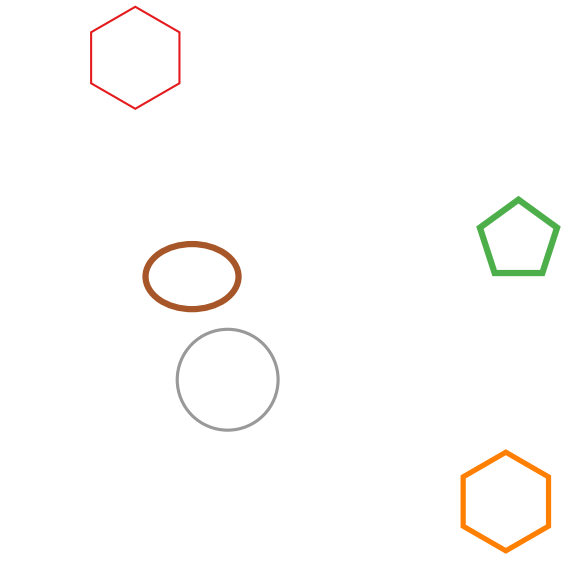[{"shape": "hexagon", "thickness": 1, "radius": 0.44, "center": [0.234, 0.899]}, {"shape": "pentagon", "thickness": 3, "radius": 0.35, "center": [0.898, 0.583]}, {"shape": "hexagon", "thickness": 2.5, "radius": 0.43, "center": [0.876, 0.131]}, {"shape": "oval", "thickness": 3, "radius": 0.4, "center": [0.333, 0.52]}, {"shape": "circle", "thickness": 1.5, "radius": 0.44, "center": [0.394, 0.342]}]